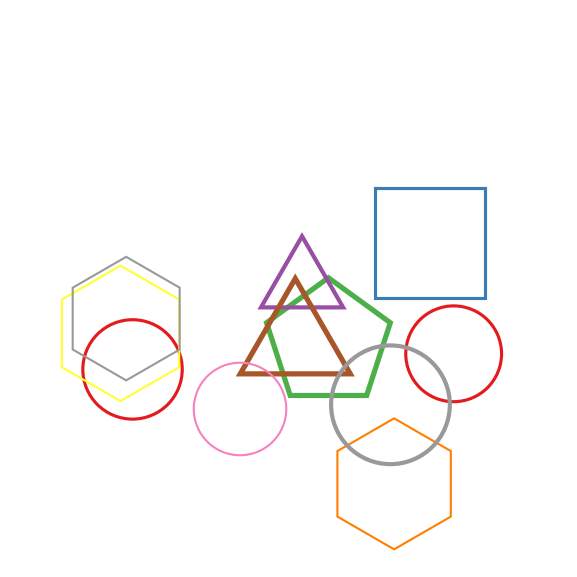[{"shape": "circle", "thickness": 1.5, "radius": 0.43, "center": [0.229, 0.359]}, {"shape": "circle", "thickness": 1.5, "radius": 0.41, "center": [0.786, 0.387]}, {"shape": "square", "thickness": 1.5, "radius": 0.48, "center": [0.745, 0.578]}, {"shape": "pentagon", "thickness": 2.5, "radius": 0.56, "center": [0.569, 0.405]}, {"shape": "triangle", "thickness": 2, "radius": 0.41, "center": [0.523, 0.508]}, {"shape": "hexagon", "thickness": 1, "radius": 0.57, "center": [0.682, 0.161]}, {"shape": "hexagon", "thickness": 1, "radius": 0.59, "center": [0.209, 0.422]}, {"shape": "triangle", "thickness": 2.5, "radius": 0.55, "center": [0.511, 0.407]}, {"shape": "circle", "thickness": 1, "radius": 0.4, "center": [0.416, 0.291]}, {"shape": "hexagon", "thickness": 1, "radius": 0.53, "center": [0.218, 0.447]}, {"shape": "circle", "thickness": 2, "radius": 0.51, "center": [0.676, 0.298]}]